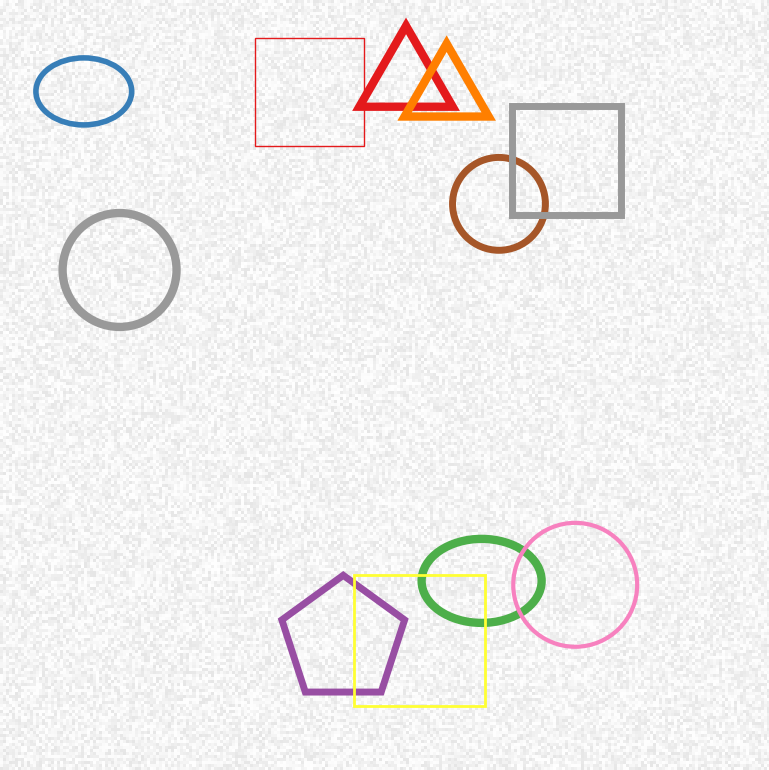[{"shape": "triangle", "thickness": 3, "radius": 0.35, "center": [0.527, 0.896]}, {"shape": "square", "thickness": 0.5, "radius": 0.35, "center": [0.402, 0.881]}, {"shape": "oval", "thickness": 2, "radius": 0.31, "center": [0.109, 0.881]}, {"shape": "oval", "thickness": 3, "radius": 0.39, "center": [0.625, 0.246]}, {"shape": "pentagon", "thickness": 2.5, "radius": 0.42, "center": [0.446, 0.169]}, {"shape": "triangle", "thickness": 3, "radius": 0.32, "center": [0.58, 0.88]}, {"shape": "square", "thickness": 1, "radius": 0.43, "center": [0.545, 0.169]}, {"shape": "circle", "thickness": 2.5, "radius": 0.3, "center": [0.648, 0.735]}, {"shape": "circle", "thickness": 1.5, "radius": 0.4, "center": [0.747, 0.241]}, {"shape": "square", "thickness": 2.5, "radius": 0.35, "center": [0.735, 0.792]}, {"shape": "circle", "thickness": 3, "radius": 0.37, "center": [0.155, 0.649]}]